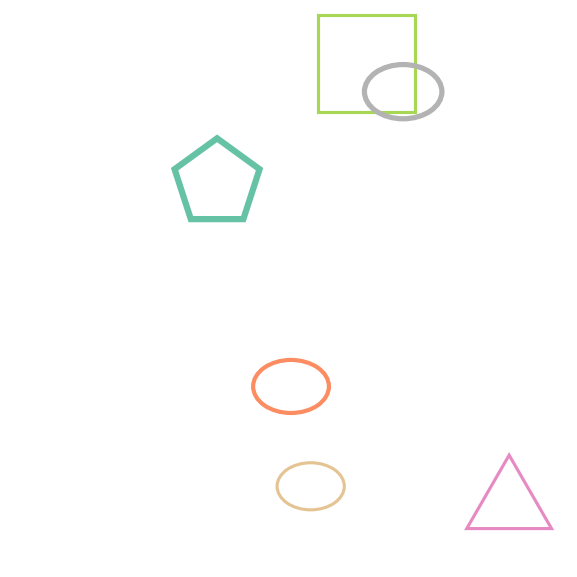[{"shape": "pentagon", "thickness": 3, "radius": 0.39, "center": [0.376, 0.682]}, {"shape": "oval", "thickness": 2, "radius": 0.33, "center": [0.504, 0.33]}, {"shape": "triangle", "thickness": 1.5, "radius": 0.42, "center": [0.882, 0.126]}, {"shape": "square", "thickness": 1.5, "radius": 0.42, "center": [0.635, 0.889]}, {"shape": "oval", "thickness": 1.5, "radius": 0.29, "center": [0.538, 0.157]}, {"shape": "oval", "thickness": 2.5, "radius": 0.34, "center": [0.698, 0.84]}]